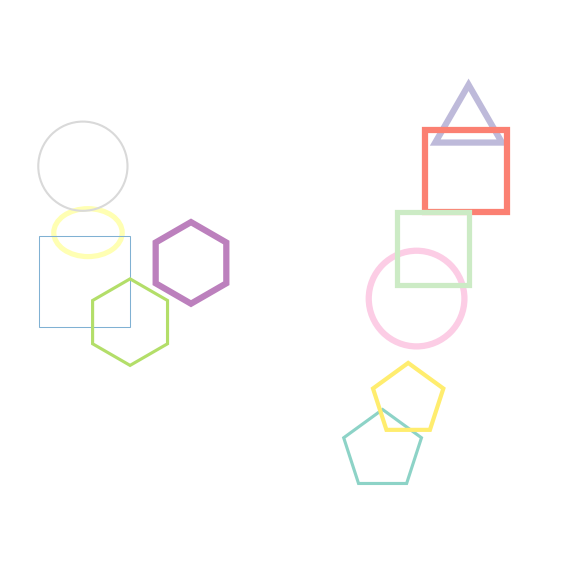[{"shape": "pentagon", "thickness": 1.5, "radius": 0.35, "center": [0.662, 0.219]}, {"shape": "oval", "thickness": 2.5, "radius": 0.3, "center": [0.152, 0.596]}, {"shape": "triangle", "thickness": 3, "radius": 0.33, "center": [0.811, 0.786]}, {"shape": "square", "thickness": 3, "radius": 0.36, "center": [0.807, 0.702]}, {"shape": "square", "thickness": 0.5, "radius": 0.39, "center": [0.147, 0.511]}, {"shape": "hexagon", "thickness": 1.5, "radius": 0.37, "center": [0.225, 0.441]}, {"shape": "circle", "thickness": 3, "radius": 0.41, "center": [0.721, 0.482]}, {"shape": "circle", "thickness": 1, "radius": 0.39, "center": [0.144, 0.711]}, {"shape": "hexagon", "thickness": 3, "radius": 0.35, "center": [0.331, 0.544]}, {"shape": "square", "thickness": 2.5, "radius": 0.31, "center": [0.749, 0.569]}, {"shape": "pentagon", "thickness": 2, "radius": 0.32, "center": [0.707, 0.307]}]